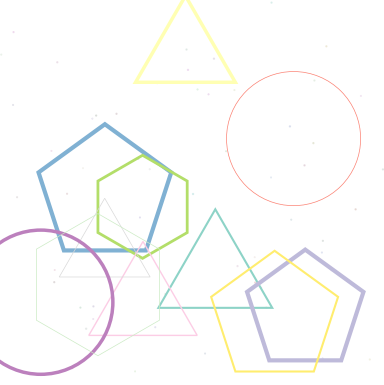[{"shape": "triangle", "thickness": 1.5, "radius": 0.85, "center": [0.559, 0.286]}, {"shape": "triangle", "thickness": 2.5, "radius": 0.75, "center": [0.482, 0.861]}, {"shape": "pentagon", "thickness": 3, "radius": 0.79, "center": [0.793, 0.193]}, {"shape": "circle", "thickness": 0.5, "radius": 0.87, "center": [0.763, 0.64]}, {"shape": "pentagon", "thickness": 3, "radius": 0.91, "center": [0.272, 0.496]}, {"shape": "hexagon", "thickness": 2, "radius": 0.67, "center": [0.37, 0.463]}, {"shape": "triangle", "thickness": 1, "radius": 0.81, "center": [0.371, 0.21]}, {"shape": "triangle", "thickness": 0.5, "radius": 0.68, "center": [0.272, 0.349]}, {"shape": "circle", "thickness": 2.5, "radius": 0.94, "center": [0.106, 0.215]}, {"shape": "hexagon", "thickness": 0.5, "radius": 0.92, "center": [0.254, 0.261]}, {"shape": "pentagon", "thickness": 1.5, "radius": 0.87, "center": [0.713, 0.175]}]